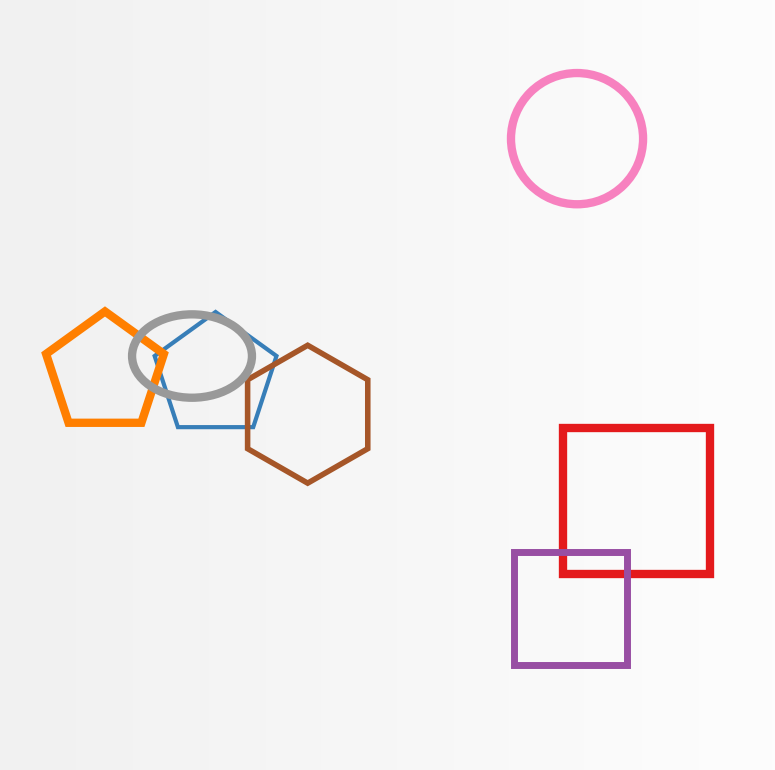[{"shape": "square", "thickness": 3, "radius": 0.47, "center": [0.821, 0.35]}, {"shape": "pentagon", "thickness": 1.5, "radius": 0.41, "center": [0.278, 0.512]}, {"shape": "square", "thickness": 2.5, "radius": 0.36, "center": [0.736, 0.21]}, {"shape": "pentagon", "thickness": 3, "radius": 0.4, "center": [0.135, 0.516]}, {"shape": "hexagon", "thickness": 2, "radius": 0.45, "center": [0.397, 0.462]}, {"shape": "circle", "thickness": 3, "radius": 0.43, "center": [0.745, 0.82]}, {"shape": "oval", "thickness": 3, "radius": 0.39, "center": [0.248, 0.538]}]